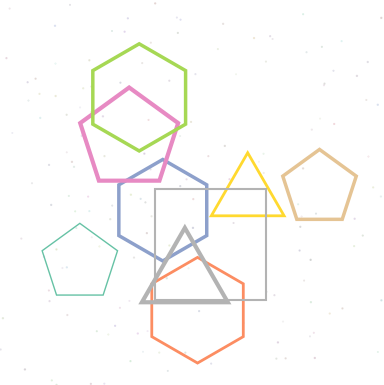[{"shape": "pentagon", "thickness": 1, "radius": 0.51, "center": [0.207, 0.317]}, {"shape": "hexagon", "thickness": 2, "radius": 0.69, "center": [0.513, 0.194]}, {"shape": "hexagon", "thickness": 2.5, "radius": 0.66, "center": [0.423, 0.454]}, {"shape": "pentagon", "thickness": 3, "radius": 0.67, "center": [0.335, 0.639]}, {"shape": "hexagon", "thickness": 2.5, "radius": 0.7, "center": [0.362, 0.747]}, {"shape": "triangle", "thickness": 2, "radius": 0.55, "center": [0.643, 0.494]}, {"shape": "pentagon", "thickness": 2.5, "radius": 0.5, "center": [0.83, 0.511]}, {"shape": "triangle", "thickness": 3, "radius": 0.64, "center": [0.48, 0.279]}, {"shape": "square", "thickness": 1.5, "radius": 0.72, "center": [0.547, 0.365]}]